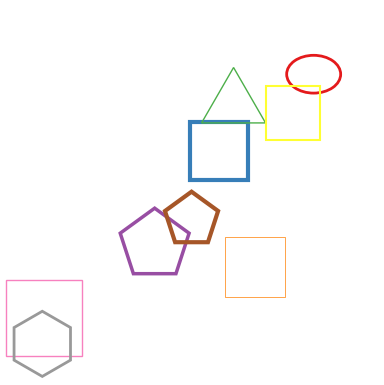[{"shape": "oval", "thickness": 2, "radius": 0.35, "center": [0.815, 0.807]}, {"shape": "square", "thickness": 3, "radius": 0.38, "center": [0.569, 0.608]}, {"shape": "triangle", "thickness": 1, "radius": 0.48, "center": [0.607, 0.729]}, {"shape": "pentagon", "thickness": 2.5, "radius": 0.47, "center": [0.402, 0.365]}, {"shape": "square", "thickness": 0.5, "radius": 0.39, "center": [0.662, 0.306]}, {"shape": "square", "thickness": 1.5, "radius": 0.35, "center": [0.762, 0.707]}, {"shape": "pentagon", "thickness": 3, "radius": 0.36, "center": [0.497, 0.43]}, {"shape": "square", "thickness": 1, "radius": 0.49, "center": [0.113, 0.173]}, {"shape": "hexagon", "thickness": 2, "radius": 0.42, "center": [0.11, 0.107]}]